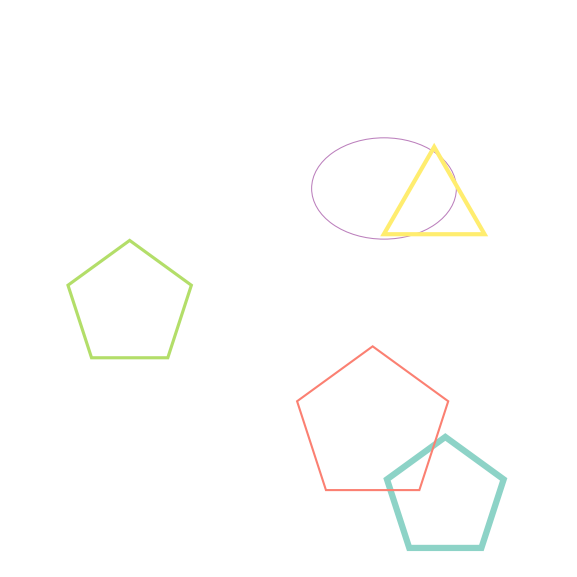[{"shape": "pentagon", "thickness": 3, "radius": 0.53, "center": [0.771, 0.136]}, {"shape": "pentagon", "thickness": 1, "radius": 0.69, "center": [0.645, 0.262]}, {"shape": "pentagon", "thickness": 1.5, "radius": 0.56, "center": [0.225, 0.471]}, {"shape": "oval", "thickness": 0.5, "radius": 0.63, "center": [0.665, 0.673]}, {"shape": "triangle", "thickness": 2, "radius": 0.5, "center": [0.752, 0.644]}]